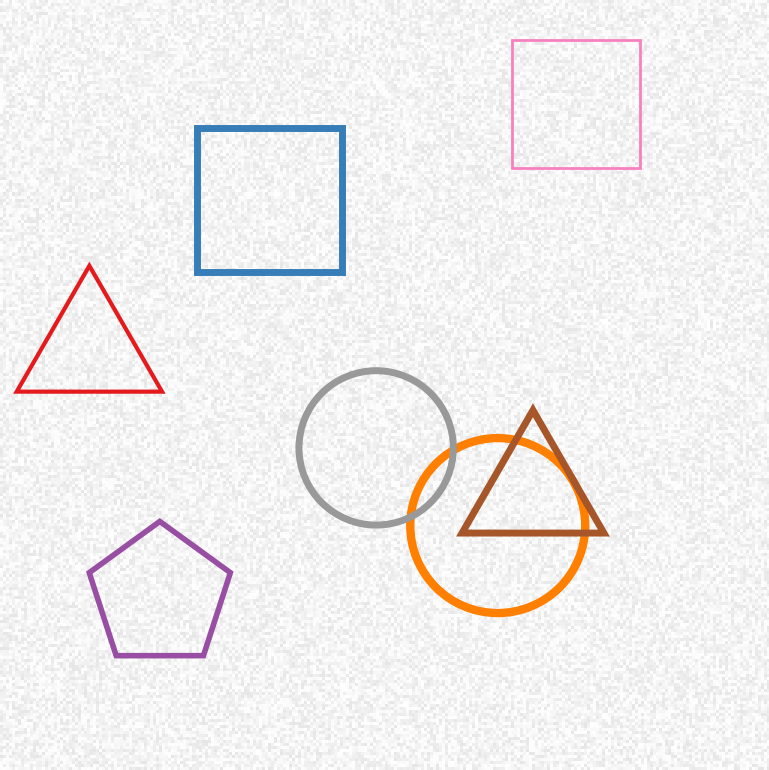[{"shape": "triangle", "thickness": 1.5, "radius": 0.54, "center": [0.116, 0.546]}, {"shape": "square", "thickness": 2.5, "radius": 0.47, "center": [0.35, 0.741]}, {"shape": "pentagon", "thickness": 2, "radius": 0.48, "center": [0.208, 0.226]}, {"shape": "circle", "thickness": 3, "radius": 0.57, "center": [0.646, 0.317]}, {"shape": "triangle", "thickness": 2.5, "radius": 0.53, "center": [0.692, 0.361]}, {"shape": "square", "thickness": 1, "radius": 0.42, "center": [0.749, 0.866]}, {"shape": "circle", "thickness": 2.5, "radius": 0.5, "center": [0.489, 0.418]}]